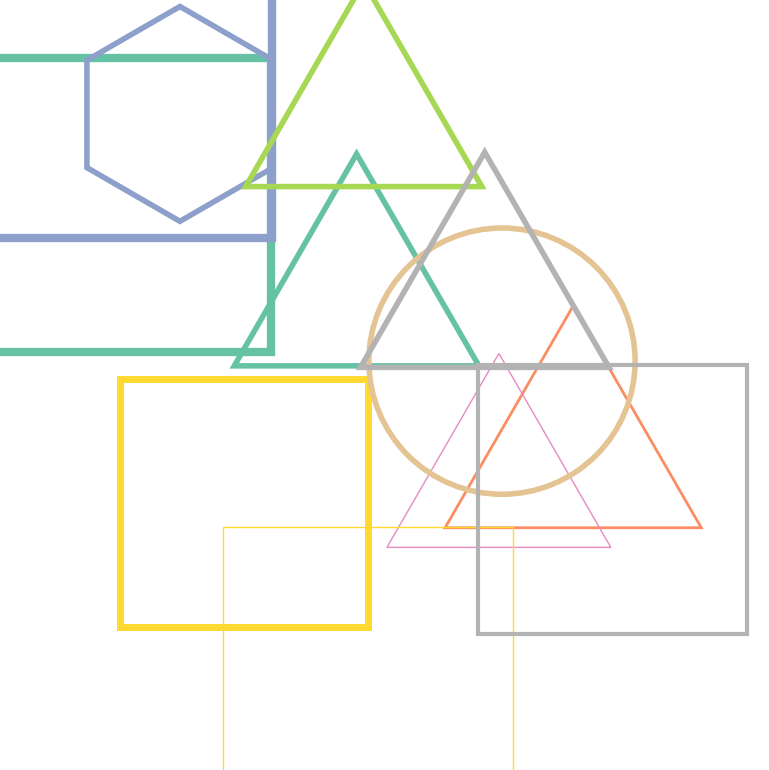[{"shape": "triangle", "thickness": 2, "radius": 0.92, "center": [0.463, 0.617]}, {"shape": "square", "thickness": 3, "radius": 0.95, "center": [0.161, 0.733]}, {"shape": "triangle", "thickness": 1, "radius": 0.96, "center": [0.744, 0.411]}, {"shape": "hexagon", "thickness": 2, "radius": 0.7, "center": [0.234, 0.852]}, {"shape": "square", "thickness": 3, "radius": 0.95, "center": [0.164, 0.88]}, {"shape": "triangle", "thickness": 0.5, "radius": 0.84, "center": [0.648, 0.373]}, {"shape": "triangle", "thickness": 2, "radius": 0.89, "center": [0.472, 0.846]}, {"shape": "square", "thickness": 2.5, "radius": 0.81, "center": [0.317, 0.347]}, {"shape": "square", "thickness": 0.5, "radius": 0.94, "center": [0.478, 0.128]}, {"shape": "circle", "thickness": 2, "radius": 0.86, "center": [0.652, 0.531]}, {"shape": "square", "thickness": 1.5, "radius": 0.87, "center": [0.796, 0.352]}, {"shape": "triangle", "thickness": 2, "radius": 0.93, "center": [0.63, 0.616]}]